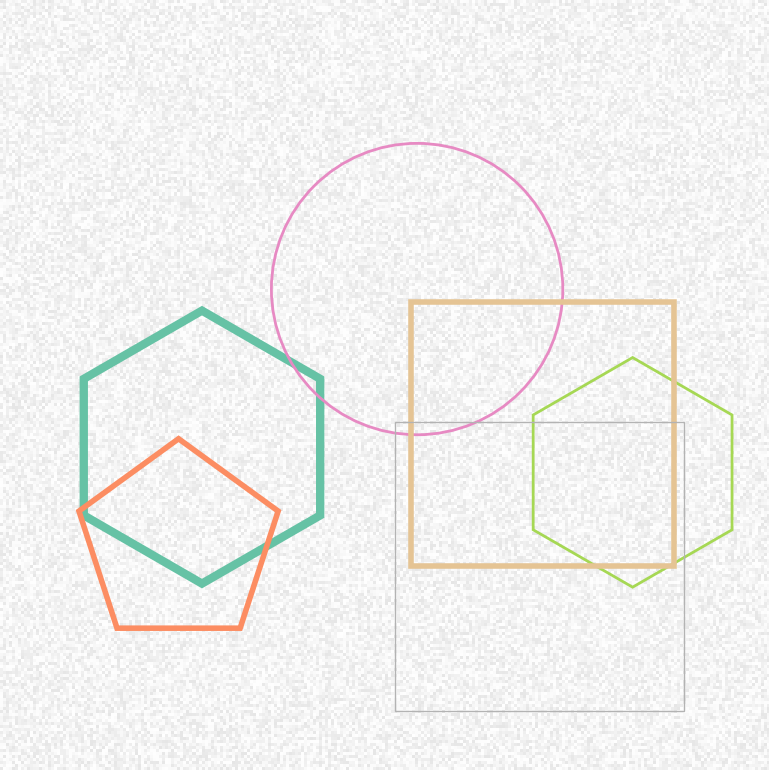[{"shape": "hexagon", "thickness": 3, "radius": 0.89, "center": [0.262, 0.419]}, {"shape": "pentagon", "thickness": 2, "radius": 0.68, "center": [0.232, 0.294]}, {"shape": "circle", "thickness": 1, "radius": 0.95, "center": [0.542, 0.625]}, {"shape": "hexagon", "thickness": 1, "radius": 0.75, "center": [0.822, 0.387]}, {"shape": "square", "thickness": 2, "radius": 0.86, "center": [0.705, 0.436]}, {"shape": "square", "thickness": 0.5, "radius": 0.94, "center": [0.701, 0.265]}]